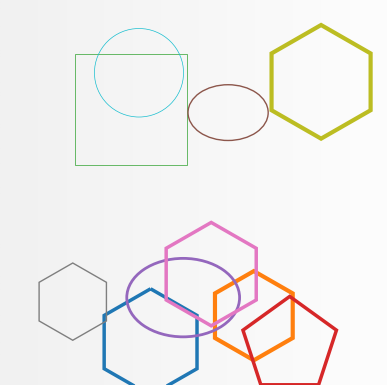[{"shape": "hexagon", "thickness": 2.5, "radius": 0.69, "center": [0.389, 0.112]}, {"shape": "hexagon", "thickness": 3, "radius": 0.58, "center": [0.655, 0.18]}, {"shape": "square", "thickness": 0.5, "radius": 0.72, "center": [0.337, 0.716]}, {"shape": "pentagon", "thickness": 2.5, "radius": 0.63, "center": [0.748, 0.103]}, {"shape": "oval", "thickness": 2, "radius": 0.73, "center": [0.473, 0.227]}, {"shape": "oval", "thickness": 1, "radius": 0.52, "center": [0.589, 0.708]}, {"shape": "hexagon", "thickness": 2.5, "radius": 0.67, "center": [0.545, 0.288]}, {"shape": "hexagon", "thickness": 1, "radius": 0.5, "center": [0.188, 0.217]}, {"shape": "hexagon", "thickness": 3, "radius": 0.74, "center": [0.829, 0.787]}, {"shape": "circle", "thickness": 0.5, "radius": 0.57, "center": [0.359, 0.811]}]